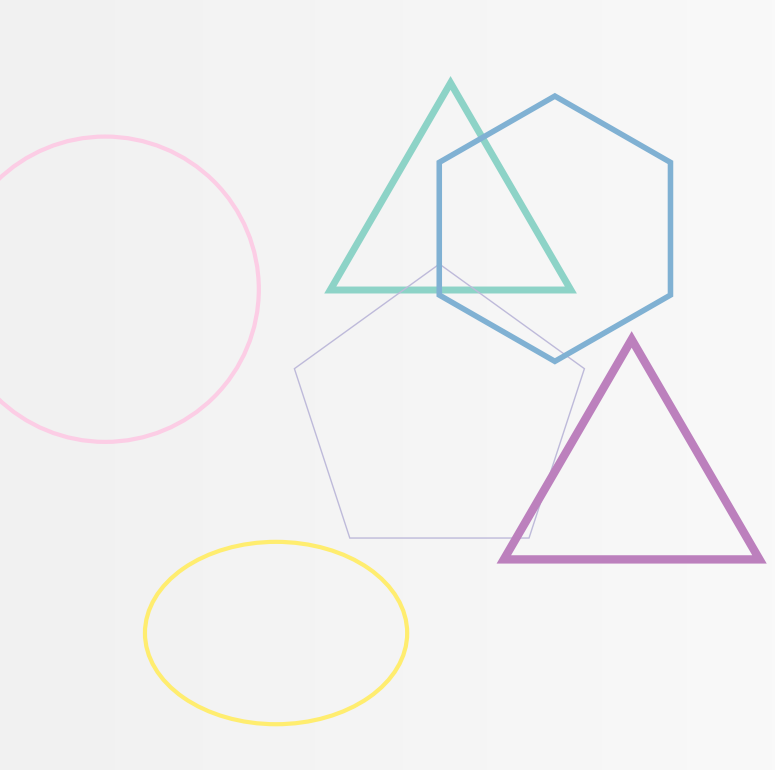[{"shape": "triangle", "thickness": 2.5, "radius": 0.9, "center": [0.581, 0.713]}, {"shape": "pentagon", "thickness": 0.5, "radius": 0.98, "center": [0.567, 0.46]}, {"shape": "hexagon", "thickness": 2, "radius": 0.86, "center": [0.716, 0.703]}, {"shape": "circle", "thickness": 1.5, "radius": 0.99, "center": [0.136, 0.624]}, {"shape": "triangle", "thickness": 3, "radius": 0.95, "center": [0.815, 0.369]}, {"shape": "oval", "thickness": 1.5, "radius": 0.85, "center": [0.356, 0.178]}]